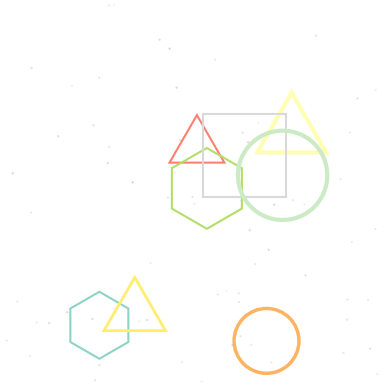[{"shape": "hexagon", "thickness": 1.5, "radius": 0.43, "center": [0.258, 0.155]}, {"shape": "triangle", "thickness": 3, "radius": 0.52, "center": [0.758, 0.656]}, {"shape": "triangle", "thickness": 1.5, "radius": 0.41, "center": [0.511, 0.619]}, {"shape": "circle", "thickness": 2.5, "radius": 0.42, "center": [0.692, 0.115]}, {"shape": "hexagon", "thickness": 1.5, "radius": 0.52, "center": [0.537, 0.511]}, {"shape": "square", "thickness": 1.5, "radius": 0.54, "center": [0.635, 0.596]}, {"shape": "circle", "thickness": 3, "radius": 0.58, "center": [0.734, 0.545]}, {"shape": "triangle", "thickness": 2, "radius": 0.46, "center": [0.35, 0.187]}]